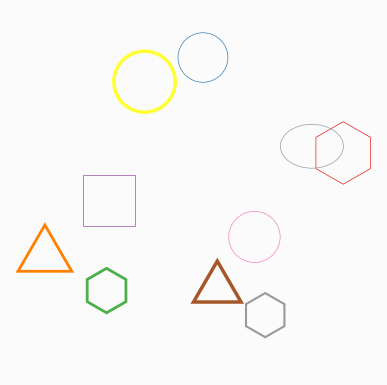[{"shape": "hexagon", "thickness": 0.5, "radius": 0.41, "center": [0.886, 0.603]}, {"shape": "circle", "thickness": 0.5, "radius": 0.32, "center": [0.524, 0.851]}, {"shape": "hexagon", "thickness": 2, "radius": 0.29, "center": [0.275, 0.245]}, {"shape": "square", "thickness": 0.5, "radius": 0.33, "center": [0.281, 0.479]}, {"shape": "triangle", "thickness": 2, "radius": 0.4, "center": [0.116, 0.335]}, {"shape": "circle", "thickness": 2.5, "radius": 0.4, "center": [0.373, 0.788]}, {"shape": "triangle", "thickness": 2.5, "radius": 0.35, "center": [0.561, 0.251]}, {"shape": "circle", "thickness": 0.5, "radius": 0.33, "center": [0.657, 0.385]}, {"shape": "hexagon", "thickness": 1.5, "radius": 0.29, "center": [0.684, 0.182]}, {"shape": "oval", "thickness": 0.5, "radius": 0.41, "center": [0.805, 0.62]}]